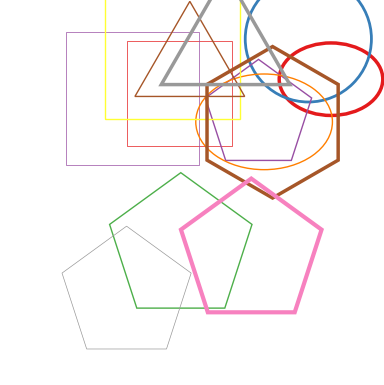[{"shape": "oval", "thickness": 2.5, "radius": 0.67, "center": [0.86, 0.794]}, {"shape": "square", "thickness": 0.5, "radius": 0.68, "center": [0.467, 0.756]}, {"shape": "circle", "thickness": 2, "radius": 0.82, "center": [0.801, 0.899]}, {"shape": "pentagon", "thickness": 1, "radius": 0.97, "center": [0.47, 0.357]}, {"shape": "pentagon", "thickness": 1, "radius": 0.73, "center": [0.671, 0.701]}, {"shape": "square", "thickness": 0.5, "radius": 0.86, "center": [0.344, 0.744]}, {"shape": "oval", "thickness": 1, "radius": 0.89, "center": [0.686, 0.684]}, {"shape": "square", "thickness": 1, "radius": 0.88, "center": [0.448, 0.866]}, {"shape": "triangle", "thickness": 1, "radius": 0.82, "center": [0.493, 0.832]}, {"shape": "hexagon", "thickness": 2.5, "radius": 0.98, "center": [0.708, 0.682]}, {"shape": "pentagon", "thickness": 3, "radius": 0.96, "center": [0.653, 0.344]}, {"shape": "pentagon", "thickness": 0.5, "radius": 0.88, "center": [0.329, 0.236]}, {"shape": "triangle", "thickness": 2.5, "radius": 0.96, "center": [0.586, 0.877]}]